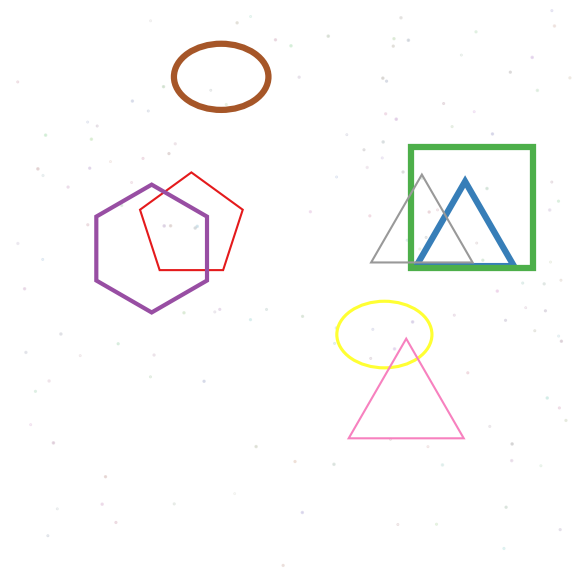[{"shape": "pentagon", "thickness": 1, "radius": 0.47, "center": [0.331, 0.607]}, {"shape": "triangle", "thickness": 3, "radius": 0.49, "center": [0.805, 0.587]}, {"shape": "square", "thickness": 3, "radius": 0.52, "center": [0.817, 0.639]}, {"shape": "hexagon", "thickness": 2, "radius": 0.55, "center": [0.263, 0.569]}, {"shape": "oval", "thickness": 1.5, "radius": 0.41, "center": [0.666, 0.42]}, {"shape": "oval", "thickness": 3, "radius": 0.41, "center": [0.383, 0.866]}, {"shape": "triangle", "thickness": 1, "radius": 0.58, "center": [0.703, 0.298]}, {"shape": "triangle", "thickness": 1, "radius": 0.51, "center": [0.731, 0.595]}]